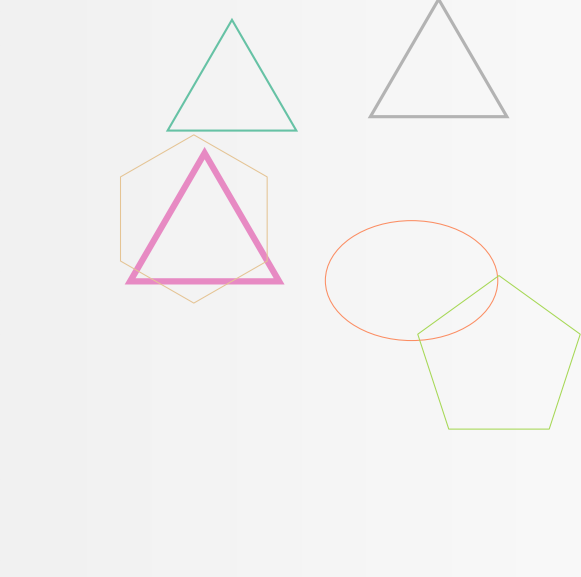[{"shape": "triangle", "thickness": 1, "radius": 0.64, "center": [0.399, 0.837]}, {"shape": "oval", "thickness": 0.5, "radius": 0.74, "center": [0.708, 0.513]}, {"shape": "triangle", "thickness": 3, "radius": 0.74, "center": [0.352, 0.586]}, {"shape": "pentagon", "thickness": 0.5, "radius": 0.73, "center": [0.858, 0.375]}, {"shape": "hexagon", "thickness": 0.5, "radius": 0.73, "center": [0.333, 0.62]}, {"shape": "triangle", "thickness": 1.5, "radius": 0.68, "center": [0.755, 0.865]}]